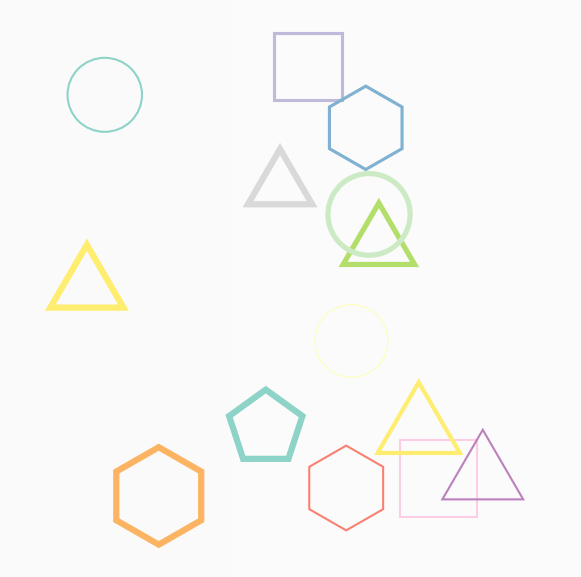[{"shape": "circle", "thickness": 1, "radius": 0.32, "center": [0.18, 0.835]}, {"shape": "pentagon", "thickness": 3, "radius": 0.33, "center": [0.457, 0.258]}, {"shape": "circle", "thickness": 0.5, "radius": 0.31, "center": [0.605, 0.409]}, {"shape": "square", "thickness": 1.5, "radius": 0.29, "center": [0.53, 0.884]}, {"shape": "hexagon", "thickness": 1, "radius": 0.37, "center": [0.596, 0.154]}, {"shape": "hexagon", "thickness": 1.5, "radius": 0.36, "center": [0.629, 0.778]}, {"shape": "hexagon", "thickness": 3, "radius": 0.42, "center": [0.273, 0.14]}, {"shape": "triangle", "thickness": 2.5, "radius": 0.36, "center": [0.652, 0.577]}, {"shape": "square", "thickness": 1, "radius": 0.33, "center": [0.754, 0.171]}, {"shape": "triangle", "thickness": 3, "radius": 0.32, "center": [0.482, 0.677]}, {"shape": "triangle", "thickness": 1, "radius": 0.4, "center": [0.831, 0.175]}, {"shape": "circle", "thickness": 2.5, "radius": 0.35, "center": [0.635, 0.628]}, {"shape": "triangle", "thickness": 2, "radius": 0.41, "center": [0.72, 0.256]}, {"shape": "triangle", "thickness": 3, "radius": 0.36, "center": [0.149, 0.503]}]